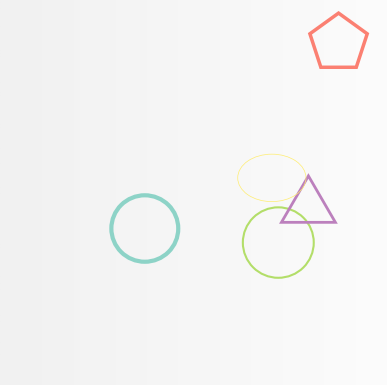[{"shape": "circle", "thickness": 3, "radius": 0.43, "center": [0.374, 0.406]}, {"shape": "pentagon", "thickness": 2.5, "radius": 0.39, "center": [0.874, 0.888]}, {"shape": "circle", "thickness": 1.5, "radius": 0.46, "center": [0.718, 0.37]}, {"shape": "triangle", "thickness": 2, "radius": 0.4, "center": [0.796, 0.463]}, {"shape": "oval", "thickness": 0.5, "radius": 0.44, "center": [0.702, 0.538]}]